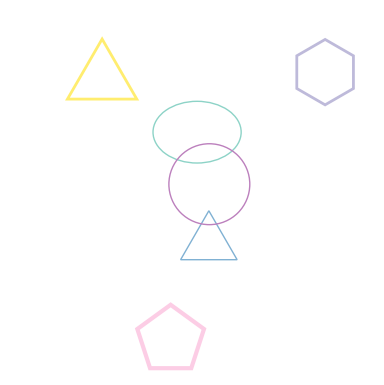[{"shape": "oval", "thickness": 1, "radius": 0.57, "center": [0.512, 0.657]}, {"shape": "hexagon", "thickness": 2, "radius": 0.42, "center": [0.844, 0.813]}, {"shape": "triangle", "thickness": 1, "radius": 0.42, "center": [0.542, 0.368]}, {"shape": "pentagon", "thickness": 3, "radius": 0.46, "center": [0.443, 0.117]}, {"shape": "circle", "thickness": 1, "radius": 0.53, "center": [0.544, 0.522]}, {"shape": "triangle", "thickness": 2, "radius": 0.52, "center": [0.265, 0.795]}]